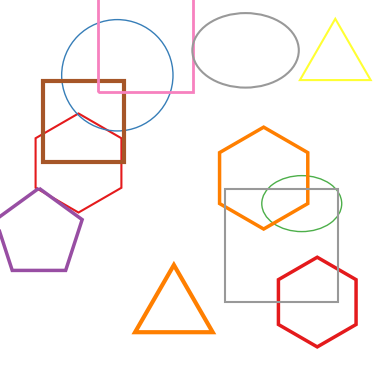[{"shape": "hexagon", "thickness": 2.5, "radius": 0.58, "center": [0.824, 0.215]}, {"shape": "hexagon", "thickness": 1.5, "radius": 0.64, "center": [0.204, 0.577]}, {"shape": "circle", "thickness": 1, "radius": 0.72, "center": [0.305, 0.804]}, {"shape": "oval", "thickness": 1, "radius": 0.52, "center": [0.784, 0.471]}, {"shape": "pentagon", "thickness": 2.5, "radius": 0.59, "center": [0.101, 0.393]}, {"shape": "hexagon", "thickness": 2.5, "radius": 0.66, "center": [0.685, 0.537]}, {"shape": "triangle", "thickness": 3, "radius": 0.58, "center": [0.452, 0.195]}, {"shape": "triangle", "thickness": 1.5, "radius": 0.53, "center": [0.871, 0.845]}, {"shape": "square", "thickness": 3, "radius": 0.52, "center": [0.216, 0.685]}, {"shape": "square", "thickness": 2, "radius": 0.62, "center": [0.378, 0.883]}, {"shape": "oval", "thickness": 1.5, "radius": 0.69, "center": [0.638, 0.869]}, {"shape": "square", "thickness": 1.5, "radius": 0.74, "center": [0.732, 0.363]}]